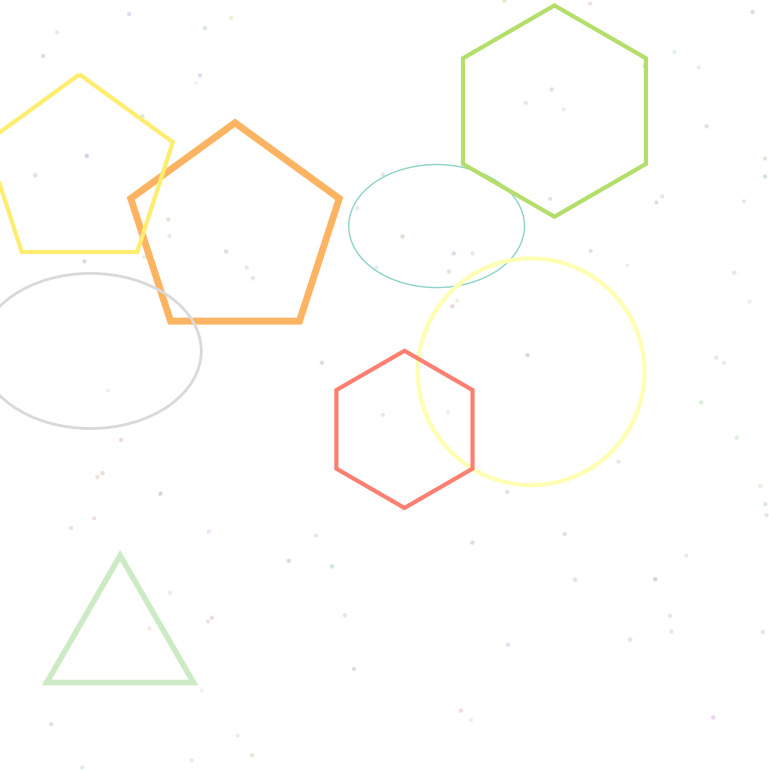[{"shape": "oval", "thickness": 0.5, "radius": 0.57, "center": [0.567, 0.706]}, {"shape": "circle", "thickness": 1.5, "radius": 0.74, "center": [0.69, 0.517]}, {"shape": "hexagon", "thickness": 1.5, "radius": 0.51, "center": [0.525, 0.442]}, {"shape": "pentagon", "thickness": 2.5, "radius": 0.71, "center": [0.305, 0.698]}, {"shape": "hexagon", "thickness": 1.5, "radius": 0.69, "center": [0.72, 0.856]}, {"shape": "oval", "thickness": 1, "radius": 0.72, "center": [0.117, 0.544]}, {"shape": "triangle", "thickness": 2, "radius": 0.55, "center": [0.156, 0.169]}, {"shape": "pentagon", "thickness": 1.5, "radius": 0.64, "center": [0.103, 0.776]}]